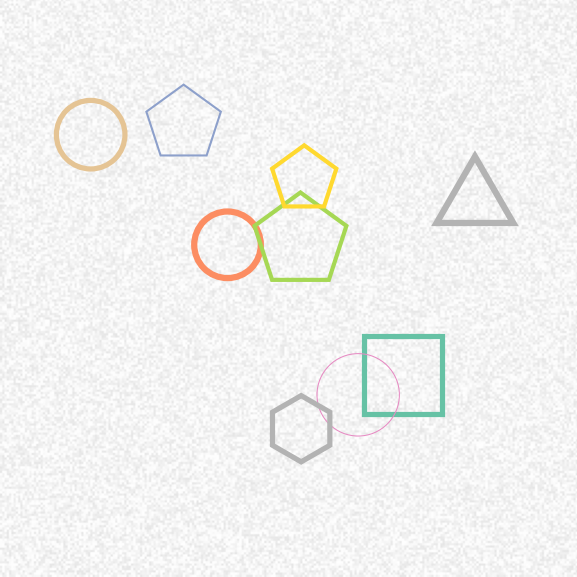[{"shape": "square", "thickness": 2.5, "radius": 0.34, "center": [0.697, 0.35]}, {"shape": "circle", "thickness": 3, "radius": 0.29, "center": [0.394, 0.575]}, {"shape": "pentagon", "thickness": 1, "radius": 0.34, "center": [0.318, 0.785]}, {"shape": "circle", "thickness": 0.5, "radius": 0.36, "center": [0.62, 0.315]}, {"shape": "pentagon", "thickness": 2, "radius": 0.42, "center": [0.52, 0.582]}, {"shape": "pentagon", "thickness": 2, "radius": 0.29, "center": [0.527, 0.689]}, {"shape": "circle", "thickness": 2.5, "radius": 0.3, "center": [0.157, 0.766]}, {"shape": "triangle", "thickness": 3, "radius": 0.38, "center": [0.822, 0.651]}, {"shape": "hexagon", "thickness": 2.5, "radius": 0.29, "center": [0.521, 0.257]}]